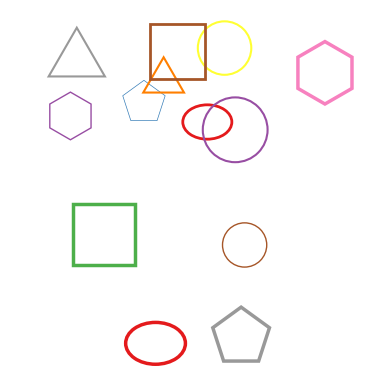[{"shape": "oval", "thickness": 2, "radius": 0.32, "center": [0.538, 0.683]}, {"shape": "oval", "thickness": 2.5, "radius": 0.39, "center": [0.404, 0.108]}, {"shape": "pentagon", "thickness": 0.5, "radius": 0.29, "center": [0.374, 0.733]}, {"shape": "square", "thickness": 2.5, "radius": 0.4, "center": [0.27, 0.391]}, {"shape": "circle", "thickness": 1.5, "radius": 0.42, "center": [0.611, 0.663]}, {"shape": "hexagon", "thickness": 1, "radius": 0.31, "center": [0.183, 0.699]}, {"shape": "triangle", "thickness": 1.5, "radius": 0.31, "center": [0.425, 0.79]}, {"shape": "circle", "thickness": 1.5, "radius": 0.35, "center": [0.583, 0.875]}, {"shape": "square", "thickness": 2, "radius": 0.36, "center": [0.461, 0.866]}, {"shape": "circle", "thickness": 1, "radius": 0.29, "center": [0.635, 0.364]}, {"shape": "hexagon", "thickness": 2.5, "radius": 0.41, "center": [0.844, 0.811]}, {"shape": "triangle", "thickness": 1.5, "radius": 0.42, "center": [0.199, 0.844]}, {"shape": "pentagon", "thickness": 2.5, "radius": 0.39, "center": [0.626, 0.125]}]